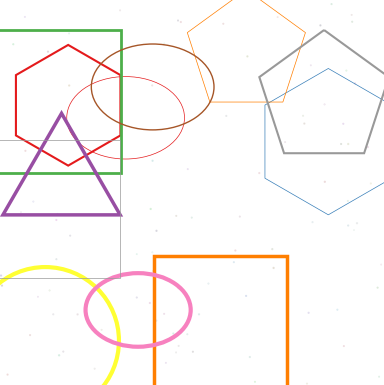[{"shape": "hexagon", "thickness": 1.5, "radius": 0.78, "center": [0.177, 0.727]}, {"shape": "oval", "thickness": 0.5, "radius": 0.76, "center": [0.326, 0.694]}, {"shape": "hexagon", "thickness": 0.5, "radius": 0.95, "center": [0.853, 0.632]}, {"shape": "square", "thickness": 2, "radius": 0.93, "center": [0.13, 0.737]}, {"shape": "triangle", "thickness": 2.5, "radius": 0.88, "center": [0.16, 0.53]}, {"shape": "square", "thickness": 2.5, "radius": 0.86, "center": [0.573, 0.164]}, {"shape": "pentagon", "thickness": 0.5, "radius": 0.81, "center": [0.64, 0.865]}, {"shape": "circle", "thickness": 3, "radius": 0.96, "center": [0.118, 0.115]}, {"shape": "oval", "thickness": 1, "radius": 0.8, "center": [0.397, 0.774]}, {"shape": "oval", "thickness": 3, "radius": 0.68, "center": [0.359, 0.195]}, {"shape": "square", "thickness": 0.5, "radius": 0.9, "center": [0.131, 0.457]}, {"shape": "pentagon", "thickness": 1.5, "radius": 0.88, "center": [0.842, 0.745]}]